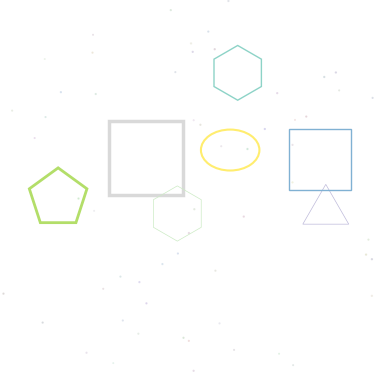[{"shape": "hexagon", "thickness": 1, "radius": 0.36, "center": [0.617, 0.811]}, {"shape": "triangle", "thickness": 0.5, "radius": 0.34, "center": [0.846, 0.452]}, {"shape": "square", "thickness": 1, "radius": 0.4, "center": [0.832, 0.585]}, {"shape": "pentagon", "thickness": 2, "radius": 0.39, "center": [0.151, 0.485]}, {"shape": "square", "thickness": 2.5, "radius": 0.48, "center": [0.38, 0.589]}, {"shape": "hexagon", "thickness": 0.5, "radius": 0.36, "center": [0.461, 0.445]}, {"shape": "oval", "thickness": 1.5, "radius": 0.38, "center": [0.598, 0.61]}]